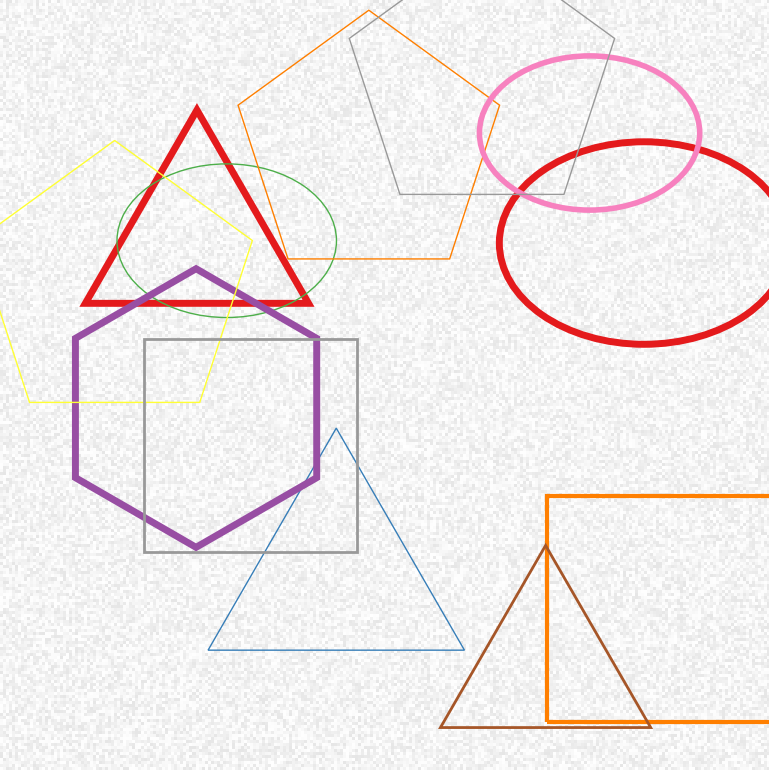[{"shape": "oval", "thickness": 2.5, "radius": 0.94, "center": [0.836, 0.684]}, {"shape": "triangle", "thickness": 2.5, "radius": 0.84, "center": [0.256, 0.69]}, {"shape": "triangle", "thickness": 0.5, "radius": 0.96, "center": [0.437, 0.252]}, {"shape": "oval", "thickness": 0.5, "radius": 0.71, "center": [0.294, 0.687]}, {"shape": "hexagon", "thickness": 2.5, "radius": 0.9, "center": [0.255, 0.47]}, {"shape": "pentagon", "thickness": 0.5, "radius": 0.89, "center": [0.479, 0.808]}, {"shape": "square", "thickness": 1.5, "radius": 0.73, "center": [0.857, 0.209]}, {"shape": "pentagon", "thickness": 0.5, "radius": 0.94, "center": [0.149, 0.63]}, {"shape": "triangle", "thickness": 1, "radius": 0.79, "center": [0.709, 0.134]}, {"shape": "oval", "thickness": 2, "radius": 0.72, "center": [0.766, 0.827]}, {"shape": "square", "thickness": 1, "radius": 0.69, "center": [0.326, 0.422]}, {"shape": "pentagon", "thickness": 0.5, "radius": 0.91, "center": [0.626, 0.894]}]